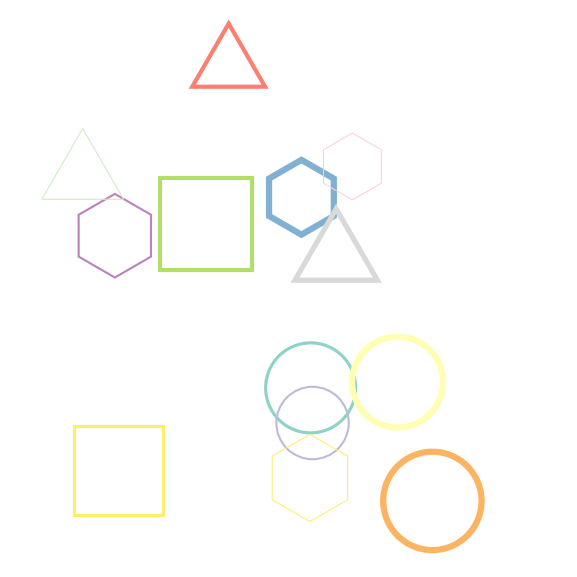[{"shape": "circle", "thickness": 1.5, "radius": 0.39, "center": [0.538, 0.327]}, {"shape": "circle", "thickness": 3, "radius": 0.39, "center": [0.688, 0.337]}, {"shape": "circle", "thickness": 1, "radius": 0.31, "center": [0.541, 0.267]}, {"shape": "triangle", "thickness": 2, "radius": 0.36, "center": [0.396, 0.885]}, {"shape": "hexagon", "thickness": 3, "radius": 0.32, "center": [0.522, 0.658]}, {"shape": "circle", "thickness": 3, "radius": 0.43, "center": [0.749, 0.132]}, {"shape": "square", "thickness": 2, "radius": 0.4, "center": [0.357, 0.611]}, {"shape": "hexagon", "thickness": 0.5, "radius": 0.29, "center": [0.61, 0.711]}, {"shape": "triangle", "thickness": 2.5, "radius": 0.41, "center": [0.582, 0.555]}, {"shape": "hexagon", "thickness": 1, "radius": 0.36, "center": [0.199, 0.591]}, {"shape": "triangle", "thickness": 0.5, "radius": 0.41, "center": [0.143, 0.695]}, {"shape": "hexagon", "thickness": 0.5, "radius": 0.38, "center": [0.537, 0.172]}, {"shape": "square", "thickness": 1.5, "radius": 0.39, "center": [0.205, 0.184]}]